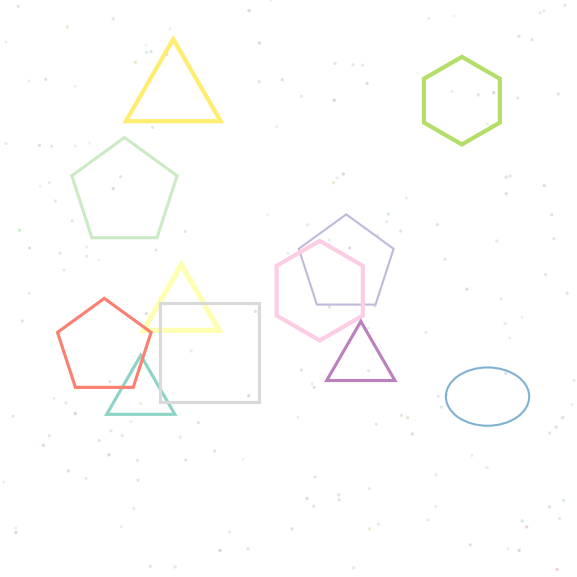[{"shape": "triangle", "thickness": 1.5, "radius": 0.34, "center": [0.244, 0.316]}, {"shape": "triangle", "thickness": 2.5, "radius": 0.38, "center": [0.314, 0.465]}, {"shape": "pentagon", "thickness": 1, "radius": 0.43, "center": [0.599, 0.542]}, {"shape": "pentagon", "thickness": 1.5, "radius": 0.43, "center": [0.181, 0.397]}, {"shape": "oval", "thickness": 1, "radius": 0.36, "center": [0.844, 0.312]}, {"shape": "hexagon", "thickness": 2, "radius": 0.38, "center": [0.8, 0.825]}, {"shape": "hexagon", "thickness": 2, "radius": 0.43, "center": [0.554, 0.496]}, {"shape": "square", "thickness": 1.5, "radius": 0.43, "center": [0.363, 0.389]}, {"shape": "triangle", "thickness": 1.5, "radius": 0.34, "center": [0.625, 0.374]}, {"shape": "pentagon", "thickness": 1.5, "radius": 0.48, "center": [0.215, 0.665]}, {"shape": "triangle", "thickness": 2, "radius": 0.47, "center": [0.3, 0.837]}]